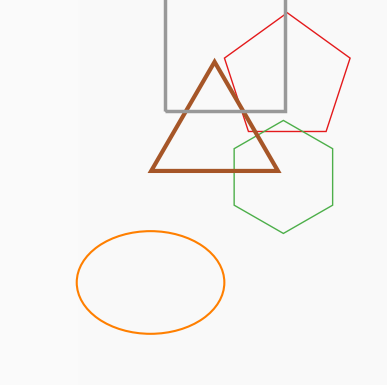[{"shape": "pentagon", "thickness": 1, "radius": 0.85, "center": [0.741, 0.796]}, {"shape": "hexagon", "thickness": 1, "radius": 0.73, "center": [0.731, 0.54]}, {"shape": "oval", "thickness": 1.5, "radius": 0.95, "center": [0.388, 0.266]}, {"shape": "triangle", "thickness": 3, "radius": 0.94, "center": [0.554, 0.65]}, {"shape": "square", "thickness": 2.5, "radius": 0.78, "center": [0.581, 0.868]}]